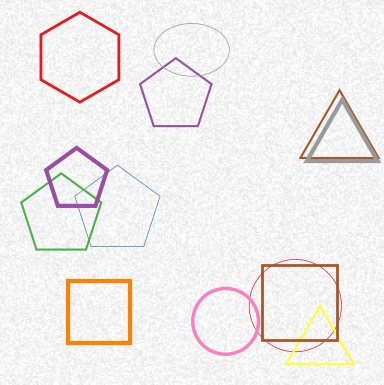[{"shape": "hexagon", "thickness": 2, "radius": 0.58, "center": [0.208, 0.851]}, {"shape": "circle", "thickness": 0.5, "radius": 0.6, "center": [0.767, 0.206]}, {"shape": "pentagon", "thickness": 0.5, "radius": 0.58, "center": [0.305, 0.454]}, {"shape": "pentagon", "thickness": 1.5, "radius": 0.55, "center": [0.159, 0.44]}, {"shape": "pentagon", "thickness": 3, "radius": 0.42, "center": [0.199, 0.533]}, {"shape": "pentagon", "thickness": 1.5, "radius": 0.49, "center": [0.457, 0.751]}, {"shape": "square", "thickness": 3, "radius": 0.4, "center": [0.258, 0.19]}, {"shape": "triangle", "thickness": 1.5, "radius": 0.51, "center": [0.831, 0.105]}, {"shape": "square", "thickness": 2, "radius": 0.49, "center": [0.778, 0.215]}, {"shape": "triangle", "thickness": 1.5, "radius": 0.59, "center": [0.882, 0.648]}, {"shape": "circle", "thickness": 2.5, "radius": 0.43, "center": [0.586, 0.165]}, {"shape": "oval", "thickness": 0.5, "radius": 0.49, "center": [0.498, 0.871]}, {"shape": "triangle", "thickness": 3, "radius": 0.53, "center": [0.889, 0.635]}]